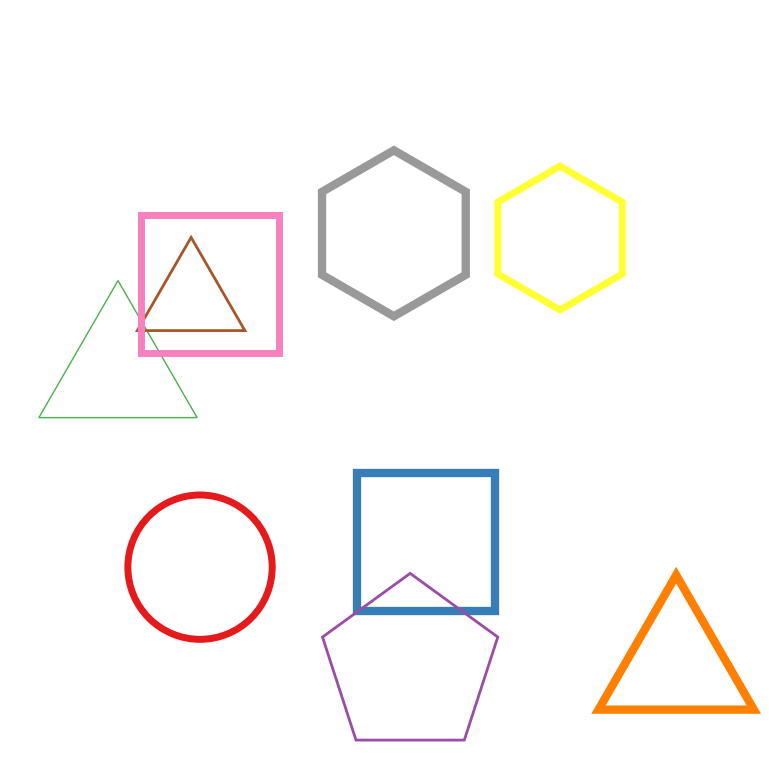[{"shape": "circle", "thickness": 2.5, "radius": 0.47, "center": [0.26, 0.263]}, {"shape": "square", "thickness": 3, "radius": 0.45, "center": [0.553, 0.296]}, {"shape": "triangle", "thickness": 0.5, "radius": 0.59, "center": [0.153, 0.517]}, {"shape": "pentagon", "thickness": 1, "radius": 0.6, "center": [0.533, 0.136]}, {"shape": "triangle", "thickness": 3, "radius": 0.58, "center": [0.878, 0.137]}, {"shape": "hexagon", "thickness": 2.5, "radius": 0.47, "center": [0.727, 0.691]}, {"shape": "triangle", "thickness": 1, "radius": 0.4, "center": [0.248, 0.611]}, {"shape": "square", "thickness": 2.5, "radius": 0.45, "center": [0.273, 0.631]}, {"shape": "hexagon", "thickness": 3, "radius": 0.54, "center": [0.512, 0.697]}]